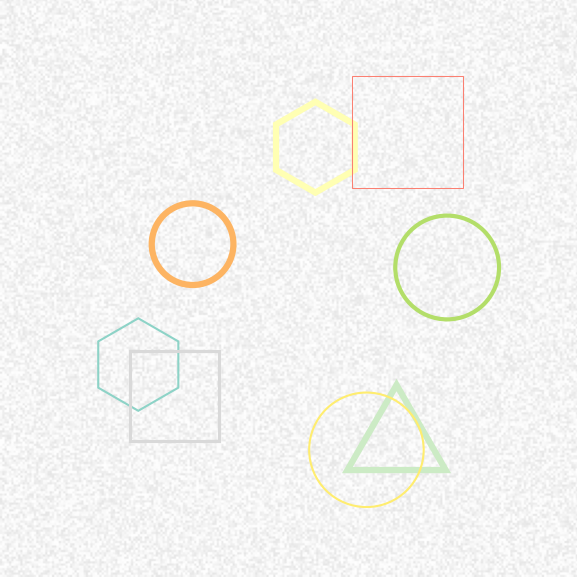[{"shape": "hexagon", "thickness": 1, "radius": 0.4, "center": [0.239, 0.368]}, {"shape": "hexagon", "thickness": 3, "radius": 0.39, "center": [0.546, 0.744]}, {"shape": "square", "thickness": 0.5, "radius": 0.48, "center": [0.706, 0.77]}, {"shape": "circle", "thickness": 3, "radius": 0.35, "center": [0.333, 0.576]}, {"shape": "circle", "thickness": 2, "radius": 0.45, "center": [0.774, 0.536]}, {"shape": "square", "thickness": 1.5, "radius": 0.39, "center": [0.302, 0.313]}, {"shape": "triangle", "thickness": 3, "radius": 0.49, "center": [0.687, 0.234]}, {"shape": "circle", "thickness": 1, "radius": 0.5, "center": [0.635, 0.22]}]